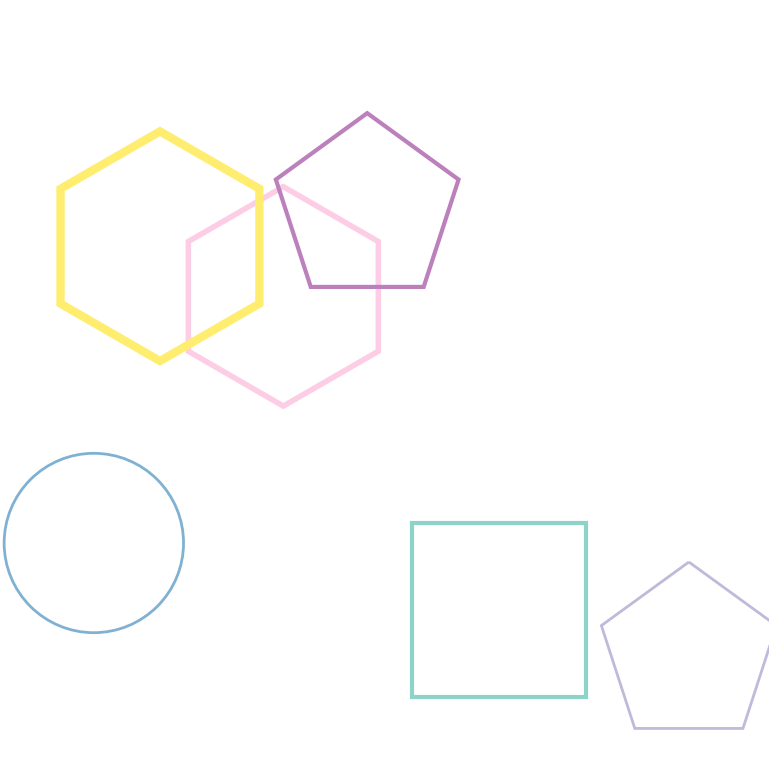[{"shape": "square", "thickness": 1.5, "radius": 0.56, "center": [0.648, 0.207]}, {"shape": "pentagon", "thickness": 1, "radius": 0.6, "center": [0.895, 0.151]}, {"shape": "circle", "thickness": 1, "radius": 0.58, "center": [0.122, 0.295]}, {"shape": "hexagon", "thickness": 2, "radius": 0.71, "center": [0.368, 0.615]}, {"shape": "pentagon", "thickness": 1.5, "radius": 0.62, "center": [0.477, 0.728]}, {"shape": "hexagon", "thickness": 3, "radius": 0.75, "center": [0.208, 0.68]}]